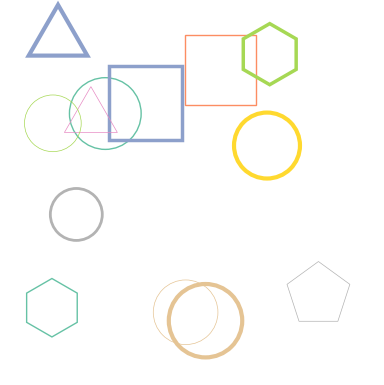[{"shape": "circle", "thickness": 1, "radius": 0.47, "center": [0.273, 0.705]}, {"shape": "hexagon", "thickness": 1, "radius": 0.38, "center": [0.135, 0.201]}, {"shape": "square", "thickness": 1, "radius": 0.46, "center": [0.573, 0.818]}, {"shape": "triangle", "thickness": 3, "radius": 0.44, "center": [0.151, 0.9]}, {"shape": "square", "thickness": 2.5, "radius": 0.48, "center": [0.378, 0.732]}, {"shape": "triangle", "thickness": 0.5, "radius": 0.4, "center": [0.236, 0.696]}, {"shape": "circle", "thickness": 0.5, "radius": 0.37, "center": [0.137, 0.68]}, {"shape": "hexagon", "thickness": 2.5, "radius": 0.4, "center": [0.701, 0.859]}, {"shape": "circle", "thickness": 3, "radius": 0.43, "center": [0.694, 0.622]}, {"shape": "circle", "thickness": 0.5, "radius": 0.42, "center": [0.482, 0.189]}, {"shape": "circle", "thickness": 3, "radius": 0.48, "center": [0.534, 0.167]}, {"shape": "pentagon", "thickness": 0.5, "radius": 0.43, "center": [0.827, 0.235]}, {"shape": "circle", "thickness": 2, "radius": 0.34, "center": [0.198, 0.443]}]